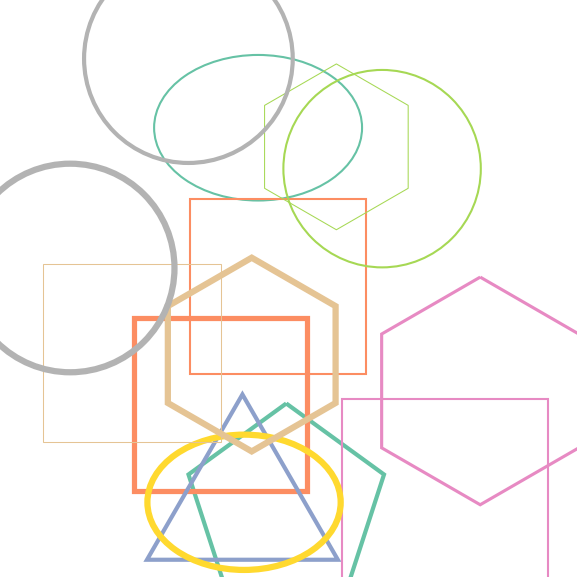[{"shape": "oval", "thickness": 1, "radius": 0.9, "center": [0.447, 0.778]}, {"shape": "pentagon", "thickness": 2, "radius": 0.89, "center": [0.496, 0.122]}, {"shape": "square", "thickness": 2.5, "radius": 0.75, "center": [0.381, 0.299]}, {"shape": "square", "thickness": 1, "radius": 0.76, "center": [0.481, 0.503]}, {"shape": "triangle", "thickness": 2, "radius": 0.95, "center": [0.42, 0.125]}, {"shape": "square", "thickness": 1, "radius": 0.89, "center": [0.771, 0.13]}, {"shape": "hexagon", "thickness": 1.5, "radius": 0.99, "center": [0.832, 0.322]}, {"shape": "circle", "thickness": 1, "radius": 0.85, "center": [0.662, 0.707]}, {"shape": "hexagon", "thickness": 0.5, "radius": 0.72, "center": [0.582, 0.745]}, {"shape": "oval", "thickness": 3, "radius": 0.84, "center": [0.423, 0.129]}, {"shape": "hexagon", "thickness": 3, "radius": 0.84, "center": [0.436, 0.385]}, {"shape": "square", "thickness": 0.5, "radius": 0.77, "center": [0.229, 0.388]}, {"shape": "circle", "thickness": 3, "radius": 0.9, "center": [0.122, 0.535]}, {"shape": "circle", "thickness": 2, "radius": 0.9, "center": [0.326, 0.898]}]